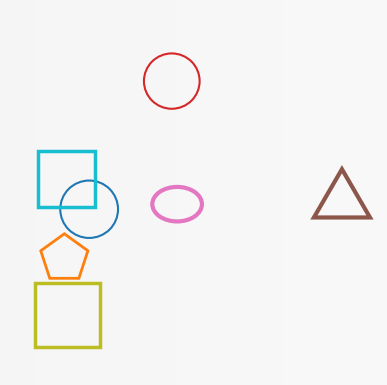[{"shape": "circle", "thickness": 1.5, "radius": 0.37, "center": [0.23, 0.457]}, {"shape": "pentagon", "thickness": 2, "radius": 0.32, "center": [0.166, 0.329]}, {"shape": "circle", "thickness": 1.5, "radius": 0.36, "center": [0.443, 0.789]}, {"shape": "triangle", "thickness": 3, "radius": 0.42, "center": [0.882, 0.477]}, {"shape": "oval", "thickness": 3, "radius": 0.32, "center": [0.457, 0.47]}, {"shape": "square", "thickness": 2.5, "radius": 0.42, "center": [0.174, 0.182]}, {"shape": "square", "thickness": 2.5, "radius": 0.36, "center": [0.171, 0.535]}]